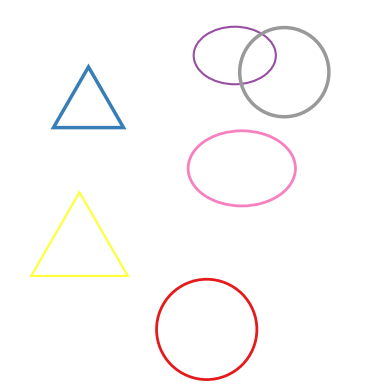[{"shape": "circle", "thickness": 2, "radius": 0.65, "center": [0.537, 0.144]}, {"shape": "triangle", "thickness": 2.5, "radius": 0.53, "center": [0.23, 0.721]}, {"shape": "oval", "thickness": 1.5, "radius": 0.53, "center": [0.61, 0.856]}, {"shape": "triangle", "thickness": 1.5, "radius": 0.72, "center": [0.206, 0.356]}, {"shape": "oval", "thickness": 2, "radius": 0.7, "center": [0.628, 0.563]}, {"shape": "circle", "thickness": 2.5, "radius": 0.58, "center": [0.738, 0.813]}]